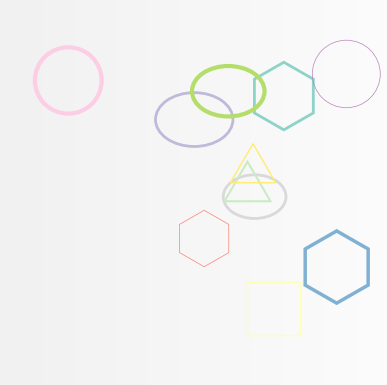[{"shape": "hexagon", "thickness": 2, "radius": 0.44, "center": [0.733, 0.751]}, {"shape": "square", "thickness": 1, "radius": 0.34, "center": [0.705, 0.2]}, {"shape": "oval", "thickness": 2, "radius": 0.5, "center": [0.501, 0.689]}, {"shape": "hexagon", "thickness": 0.5, "radius": 0.37, "center": [0.527, 0.38]}, {"shape": "hexagon", "thickness": 2.5, "radius": 0.47, "center": [0.869, 0.306]}, {"shape": "oval", "thickness": 3, "radius": 0.47, "center": [0.589, 0.763]}, {"shape": "circle", "thickness": 3, "radius": 0.43, "center": [0.176, 0.791]}, {"shape": "oval", "thickness": 2, "radius": 0.41, "center": [0.657, 0.489]}, {"shape": "circle", "thickness": 0.5, "radius": 0.44, "center": [0.894, 0.808]}, {"shape": "triangle", "thickness": 1.5, "radius": 0.34, "center": [0.639, 0.512]}, {"shape": "triangle", "thickness": 1, "radius": 0.34, "center": [0.653, 0.559]}]